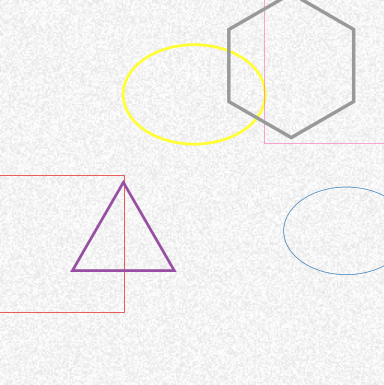[{"shape": "square", "thickness": 0.5, "radius": 0.89, "center": [0.145, 0.367]}, {"shape": "oval", "thickness": 0.5, "radius": 0.81, "center": [0.899, 0.4]}, {"shape": "triangle", "thickness": 2, "radius": 0.76, "center": [0.32, 0.373]}, {"shape": "oval", "thickness": 2, "radius": 0.92, "center": [0.505, 0.755]}, {"shape": "square", "thickness": 0.5, "radius": 0.96, "center": [0.877, 0.82]}, {"shape": "hexagon", "thickness": 2.5, "radius": 0.94, "center": [0.756, 0.83]}]